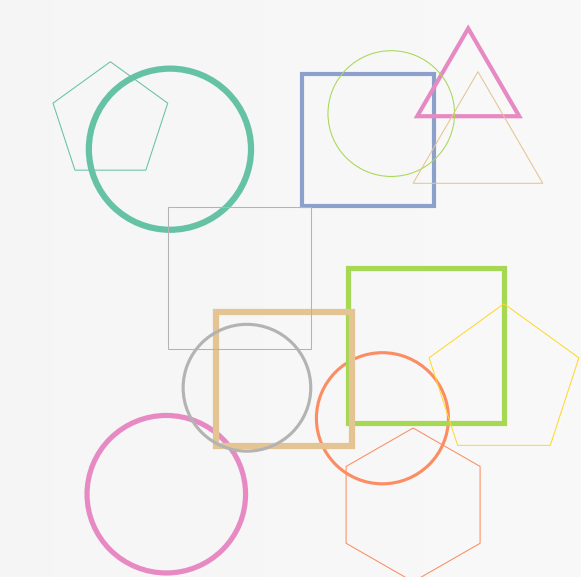[{"shape": "circle", "thickness": 3, "radius": 0.7, "center": [0.292, 0.741]}, {"shape": "pentagon", "thickness": 0.5, "radius": 0.52, "center": [0.19, 0.788]}, {"shape": "hexagon", "thickness": 0.5, "radius": 0.67, "center": [0.711, 0.125]}, {"shape": "circle", "thickness": 1.5, "radius": 0.57, "center": [0.658, 0.275]}, {"shape": "square", "thickness": 2, "radius": 0.57, "center": [0.634, 0.757]}, {"shape": "triangle", "thickness": 2, "radius": 0.51, "center": [0.806, 0.849]}, {"shape": "circle", "thickness": 2.5, "radius": 0.68, "center": [0.286, 0.143]}, {"shape": "circle", "thickness": 0.5, "radius": 0.54, "center": [0.673, 0.802]}, {"shape": "square", "thickness": 2.5, "radius": 0.67, "center": [0.733, 0.401]}, {"shape": "pentagon", "thickness": 0.5, "radius": 0.68, "center": [0.867, 0.338]}, {"shape": "square", "thickness": 3, "radius": 0.58, "center": [0.489, 0.343]}, {"shape": "triangle", "thickness": 0.5, "radius": 0.64, "center": [0.822, 0.746]}, {"shape": "square", "thickness": 0.5, "radius": 0.61, "center": [0.412, 0.517]}, {"shape": "circle", "thickness": 1.5, "radius": 0.55, "center": [0.425, 0.328]}]